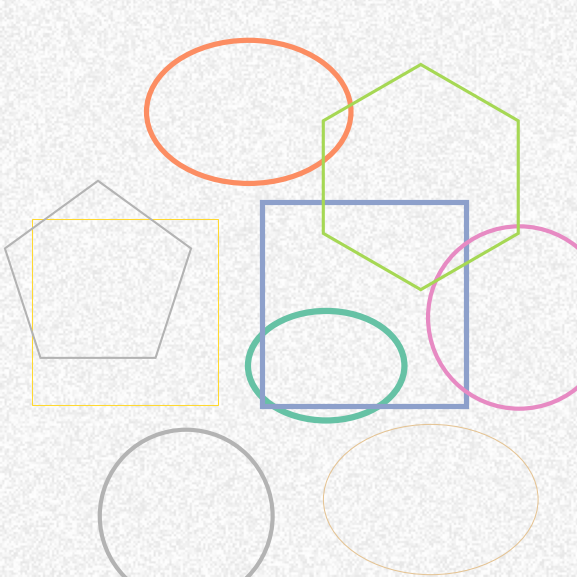[{"shape": "oval", "thickness": 3, "radius": 0.68, "center": [0.565, 0.366]}, {"shape": "oval", "thickness": 2.5, "radius": 0.89, "center": [0.431, 0.805]}, {"shape": "square", "thickness": 2.5, "radius": 0.88, "center": [0.631, 0.473]}, {"shape": "circle", "thickness": 2, "radius": 0.79, "center": [0.899, 0.449]}, {"shape": "hexagon", "thickness": 1.5, "radius": 0.97, "center": [0.729, 0.693]}, {"shape": "square", "thickness": 0.5, "radius": 0.8, "center": [0.216, 0.459]}, {"shape": "oval", "thickness": 0.5, "radius": 0.93, "center": [0.746, 0.134]}, {"shape": "circle", "thickness": 2, "radius": 0.75, "center": [0.322, 0.105]}, {"shape": "pentagon", "thickness": 1, "radius": 0.85, "center": [0.17, 0.517]}]